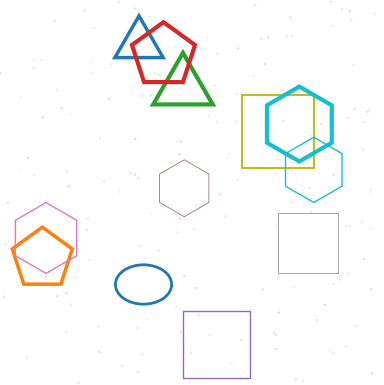[{"shape": "oval", "thickness": 2, "radius": 0.36, "center": [0.373, 0.261]}, {"shape": "triangle", "thickness": 2.5, "radius": 0.36, "center": [0.361, 0.887]}, {"shape": "pentagon", "thickness": 2.5, "radius": 0.41, "center": [0.11, 0.328]}, {"shape": "triangle", "thickness": 3, "radius": 0.45, "center": [0.475, 0.773]}, {"shape": "pentagon", "thickness": 3, "radius": 0.43, "center": [0.425, 0.856]}, {"shape": "square", "thickness": 1, "radius": 0.43, "center": [0.562, 0.105]}, {"shape": "hexagon", "thickness": 0.5, "radius": 0.37, "center": [0.479, 0.511]}, {"shape": "hexagon", "thickness": 1, "radius": 0.46, "center": [0.12, 0.382]}, {"shape": "square", "thickness": 0.5, "radius": 0.39, "center": [0.8, 0.368]}, {"shape": "square", "thickness": 1.5, "radius": 0.47, "center": [0.722, 0.658]}, {"shape": "hexagon", "thickness": 3, "radius": 0.49, "center": [0.778, 0.678]}, {"shape": "hexagon", "thickness": 1, "radius": 0.42, "center": [0.815, 0.559]}]